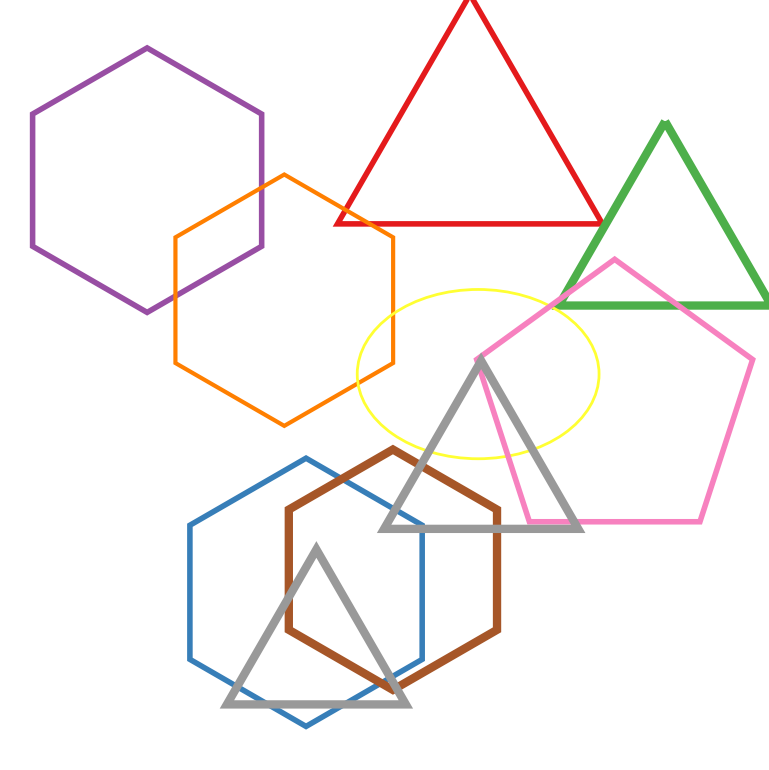[{"shape": "triangle", "thickness": 2, "radius": 0.99, "center": [0.61, 0.809]}, {"shape": "hexagon", "thickness": 2, "radius": 0.87, "center": [0.397, 0.231]}, {"shape": "triangle", "thickness": 3, "radius": 0.8, "center": [0.864, 0.683]}, {"shape": "hexagon", "thickness": 2, "radius": 0.86, "center": [0.191, 0.766]}, {"shape": "hexagon", "thickness": 1.5, "radius": 0.82, "center": [0.369, 0.61]}, {"shape": "oval", "thickness": 1, "radius": 0.79, "center": [0.621, 0.514]}, {"shape": "hexagon", "thickness": 3, "radius": 0.78, "center": [0.51, 0.26]}, {"shape": "pentagon", "thickness": 2, "radius": 0.94, "center": [0.798, 0.475]}, {"shape": "triangle", "thickness": 3, "radius": 0.67, "center": [0.411, 0.152]}, {"shape": "triangle", "thickness": 3, "radius": 0.73, "center": [0.625, 0.386]}]